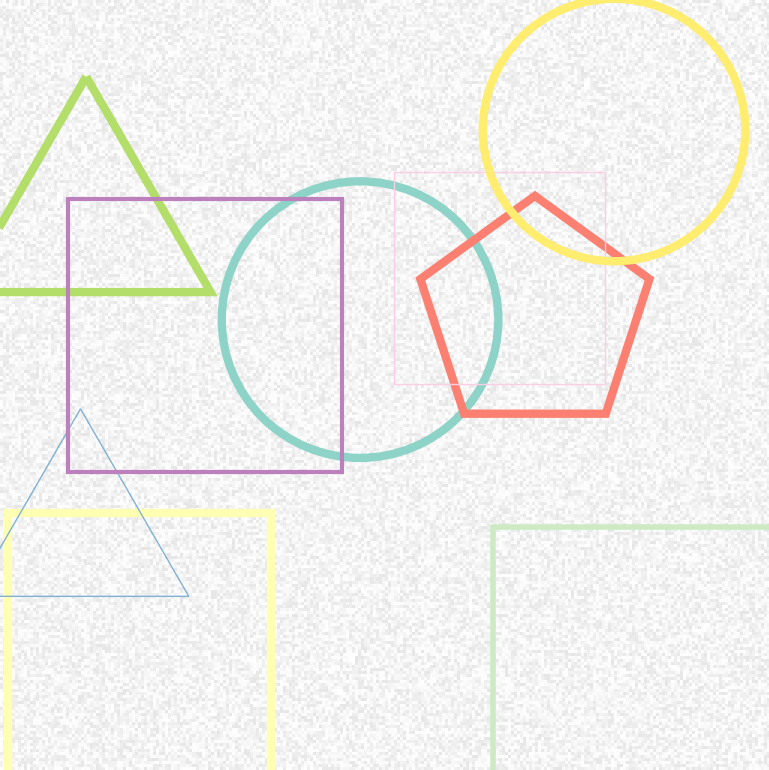[{"shape": "circle", "thickness": 3, "radius": 0.9, "center": [0.468, 0.585]}, {"shape": "square", "thickness": 3, "radius": 0.85, "center": [0.182, 0.163]}, {"shape": "pentagon", "thickness": 3, "radius": 0.78, "center": [0.695, 0.589]}, {"shape": "triangle", "thickness": 0.5, "radius": 0.81, "center": [0.105, 0.307]}, {"shape": "triangle", "thickness": 3, "radius": 0.93, "center": [0.112, 0.714]}, {"shape": "square", "thickness": 0.5, "radius": 0.69, "center": [0.649, 0.639]}, {"shape": "square", "thickness": 1.5, "radius": 0.89, "center": [0.266, 0.564]}, {"shape": "square", "thickness": 2, "radius": 0.98, "center": [0.837, 0.12]}, {"shape": "circle", "thickness": 3, "radius": 0.85, "center": [0.798, 0.831]}]